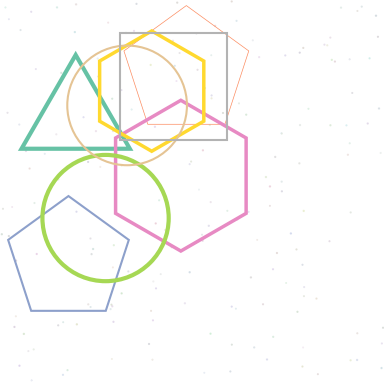[{"shape": "triangle", "thickness": 3, "radius": 0.81, "center": [0.197, 0.695]}, {"shape": "pentagon", "thickness": 0.5, "radius": 0.85, "center": [0.484, 0.815]}, {"shape": "pentagon", "thickness": 1.5, "radius": 0.82, "center": [0.178, 0.326]}, {"shape": "hexagon", "thickness": 2.5, "radius": 0.98, "center": [0.47, 0.544]}, {"shape": "circle", "thickness": 3, "radius": 0.82, "center": [0.274, 0.434]}, {"shape": "hexagon", "thickness": 2.5, "radius": 0.78, "center": [0.394, 0.763]}, {"shape": "circle", "thickness": 1.5, "radius": 0.78, "center": [0.33, 0.726]}, {"shape": "square", "thickness": 1.5, "radius": 0.69, "center": [0.451, 0.776]}]